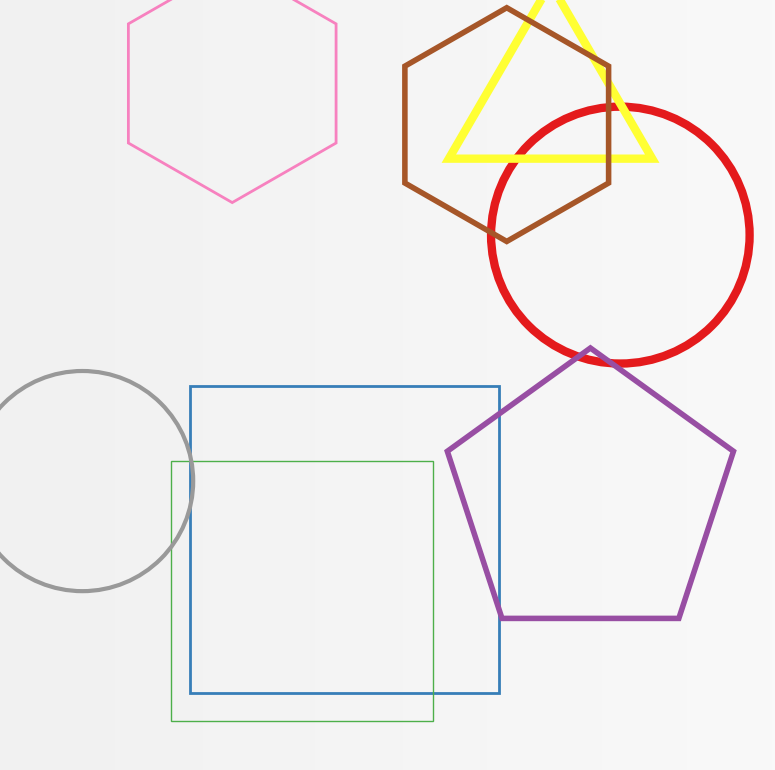[{"shape": "circle", "thickness": 3, "radius": 0.83, "center": [0.8, 0.695]}, {"shape": "square", "thickness": 1, "radius": 1.0, "center": [0.444, 0.3]}, {"shape": "square", "thickness": 0.5, "radius": 0.84, "center": [0.39, 0.232]}, {"shape": "pentagon", "thickness": 2, "radius": 0.97, "center": [0.762, 0.354]}, {"shape": "triangle", "thickness": 3, "radius": 0.76, "center": [0.71, 0.87]}, {"shape": "hexagon", "thickness": 2, "radius": 0.76, "center": [0.654, 0.838]}, {"shape": "hexagon", "thickness": 1, "radius": 0.77, "center": [0.3, 0.892]}, {"shape": "circle", "thickness": 1.5, "radius": 0.71, "center": [0.106, 0.375]}]